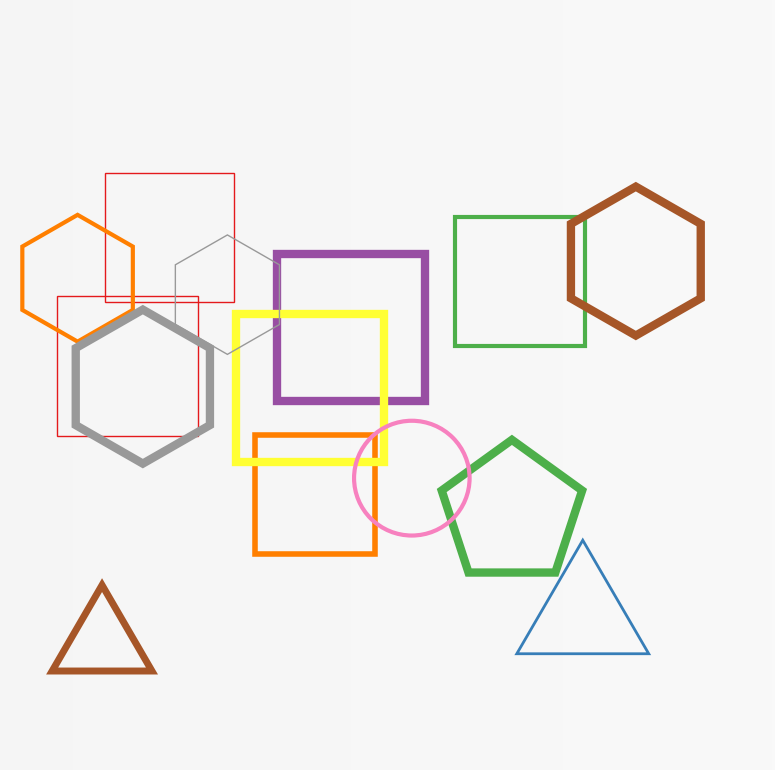[{"shape": "square", "thickness": 0.5, "radius": 0.45, "center": [0.165, 0.524]}, {"shape": "square", "thickness": 0.5, "radius": 0.42, "center": [0.219, 0.692]}, {"shape": "triangle", "thickness": 1, "radius": 0.49, "center": [0.752, 0.2]}, {"shape": "pentagon", "thickness": 3, "radius": 0.48, "center": [0.661, 0.334]}, {"shape": "square", "thickness": 1.5, "radius": 0.42, "center": [0.671, 0.635]}, {"shape": "square", "thickness": 3, "radius": 0.48, "center": [0.453, 0.575]}, {"shape": "square", "thickness": 2, "radius": 0.39, "center": [0.406, 0.358]}, {"shape": "hexagon", "thickness": 1.5, "radius": 0.41, "center": [0.1, 0.639]}, {"shape": "square", "thickness": 3, "radius": 0.48, "center": [0.4, 0.496]}, {"shape": "hexagon", "thickness": 3, "radius": 0.48, "center": [0.82, 0.661]}, {"shape": "triangle", "thickness": 2.5, "radius": 0.37, "center": [0.132, 0.166]}, {"shape": "circle", "thickness": 1.5, "radius": 0.37, "center": [0.531, 0.379]}, {"shape": "hexagon", "thickness": 0.5, "radius": 0.39, "center": [0.293, 0.617]}, {"shape": "hexagon", "thickness": 3, "radius": 0.5, "center": [0.184, 0.498]}]